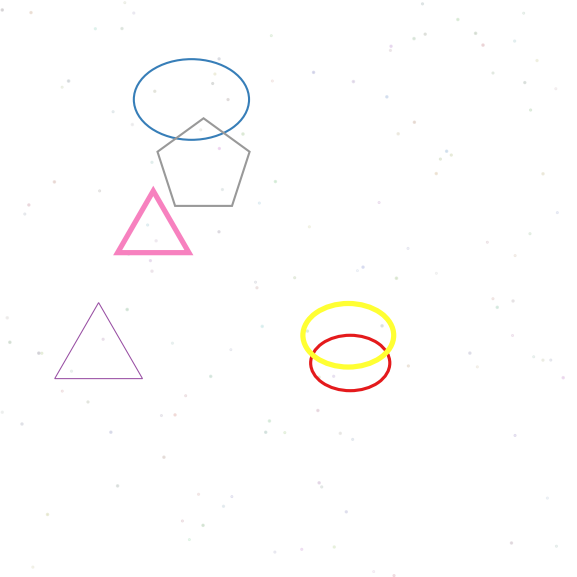[{"shape": "oval", "thickness": 1.5, "radius": 0.34, "center": [0.606, 0.371]}, {"shape": "oval", "thickness": 1, "radius": 0.5, "center": [0.331, 0.827]}, {"shape": "triangle", "thickness": 0.5, "radius": 0.44, "center": [0.171, 0.387]}, {"shape": "oval", "thickness": 2.5, "radius": 0.39, "center": [0.603, 0.419]}, {"shape": "triangle", "thickness": 2.5, "radius": 0.36, "center": [0.265, 0.597]}, {"shape": "pentagon", "thickness": 1, "radius": 0.42, "center": [0.352, 0.71]}]